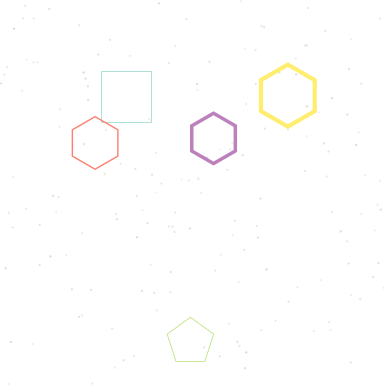[{"shape": "square", "thickness": 0.5, "radius": 0.33, "center": [0.328, 0.749]}, {"shape": "hexagon", "thickness": 1, "radius": 0.34, "center": [0.247, 0.629]}, {"shape": "pentagon", "thickness": 0.5, "radius": 0.32, "center": [0.495, 0.112]}, {"shape": "hexagon", "thickness": 2.5, "radius": 0.33, "center": [0.555, 0.641]}, {"shape": "hexagon", "thickness": 3, "radius": 0.4, "center": [0.748, 0.752]}]